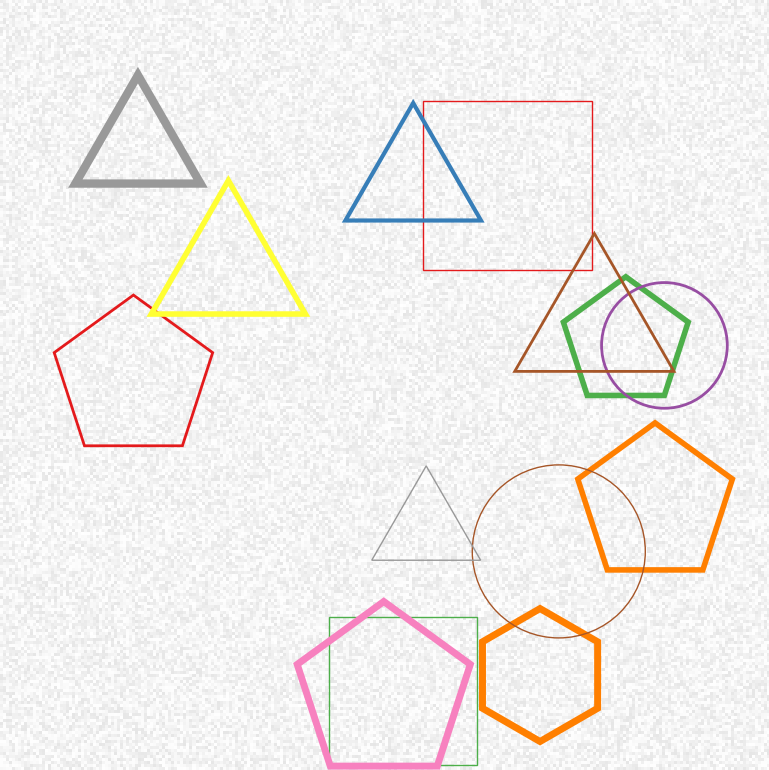[{"shape": "square", "thickness": 0.5, "radius": 0.55, "center": [0.659, 0.759]}, {"shape": "pentagon", "thickness": 1, "radius": 0.54, "center": [0.173, 0.509]}, {"shape": "triangle", "thickness": 1.5, "radius": 0.51, "center": [0.537, 0.764]}, {"shape": "pentagon", "thickness": 2, "radius": 0.43, "center": [0.813, 0.555]}, {"shape": "square", "thickness": 0.5, "radius": 0.48, "center": [0.524, 0.102]}, {"shape": "circle", "thickness": 1, "radius": 0.41, "center": [0.863, 0.551]}, {"shape": "pentagon", "thickness": 2, "radius": 0.53, "center": [0.851, 0.345]}, {"shape": "hexagon", "thickness": 2.5, "radius": 0.43, "center": [0.701, 0.123]}, {"shape": "triangle", "thickness": 2, "radius": 0.58, "center": [0.297, 0.65]}, {"shape": "triangle", "thickness": 1, "radius": 0.6, "center": [0.772, 0.577]}, {"shape": "circle", "thickness": 0.5, "radius": 0.56, "center": [0.726, 0.284]}, {"shape": "pentagon", "thickness": 2.5, "radius": 0.59, "center": [0.498, 0.101]}, {"shape": "triangle", "thickness": 3, "radius": 0.47, "center": [0.179, 0.809]}, {"shape": "triangle", "thickness": 0.5, "radius": 0.41, "center": [0.554, 0.313]}]